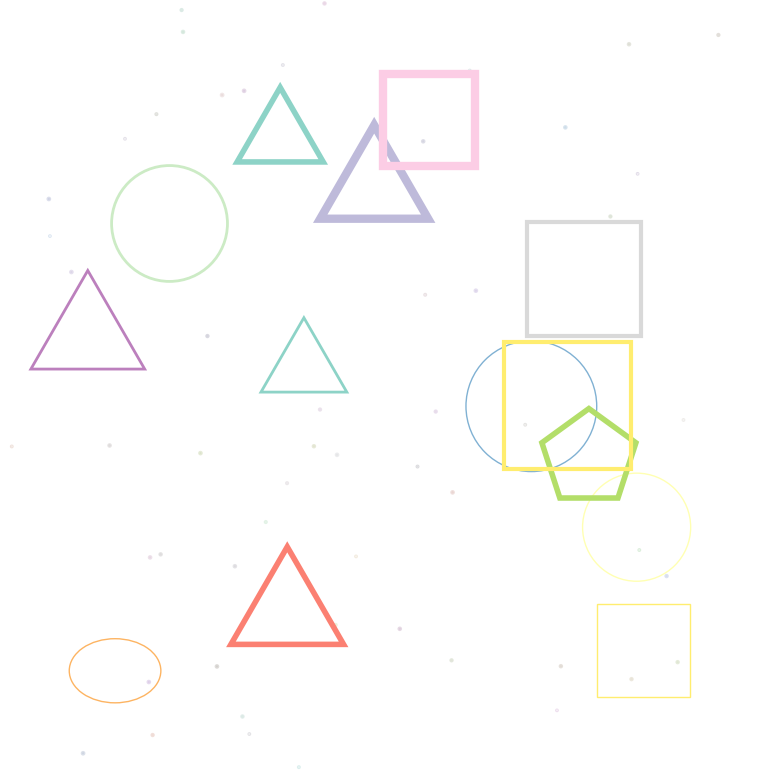[{"shape": "triangle", "thickness": 1, "radius": 0.32, "center": [0.395, 0.523]}, {"shape": "triangle", "thickness": 2, "radius": 0.32, "center": [0.364, 0.822]}, {"shape": "circle", "thickness": 0.5, "radius": 0.35, "center": [0.827, 0.315]}, {"shape": "triangle", "thickness": 3, "radius": 0.4, "center": [0.486, 0.756]}, {"shape": "triangle", "thickness": 2, "radius": 0.42, "center": [0.373, 0.205]}, {"shape": "circle", "thickness": 0.5, "radius": 0.42, "center": [0.69, 0.472]}, {"shape": "oval", "thickness": 0.5, "radius": 0.3, "center": [0.149, 0.129]}, {"shape": "pentagon", "thickness": 2, "radius": 0.32, "center": [0.765, 0.405]}, {"shape": "square", "thickness": 3, "radius": 0.3, "center": [0.557, 0.844]}, {"shape": "square", "thickness": 1.5, "radius": 0.37, "center": [0.759, 0.638]}, {"shape": "triangle", "thickness": 1, "radius": 0.43, "center": [0.114, 0.563]}, {"shape": "circle", "thickness": 1, "radius": 0.38, "center": [0.22, 0.71]}, {"shape": "square", "thickness": 0.5, "radius": 0.3, "center": [0.836, 0.155]}, {"shape": "square", "thickness": 1.5, "radius": 0.41, "center": [0.737, 0.474]}]